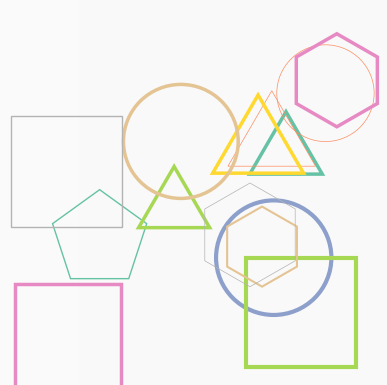[{"shape": "triangle", "thickness": 2.5, "radius": 0.54, "center": [0.738, 0.602]}, {"shape": "pentagon", "thickness": 1, "radius": 0.64, "center": [0.257, 0.38]}, {"shape": "triangle", "thickness": 0.5, "radius": 0.65, "center": [0.701, 0.634]}, {"shape": "circle", "thickness": 0.5, "radius": 0.63, "center": [0.84, 0.758]}, {"shape": "circle", "thickness": 3, "radius": 0.74, "center": [0.706, 0.331]}, {"shape": "hexagon", "thickness": 2.5, "radius": 0.6, "center": [0.869, 0.791]}, {"shape": "square", "thickness": 2.5, "radius": 0.68, "center": [0.175, 0.126]}, {"shape": "square", "thickness": 3, "radius": 0.71, "center": [0.777, 0.187]}, {"shape": "triangle", "thickness": 2.5, "radius": 0.53, "center": [0.449, 0.462]}, {"shape": "triangle", "thickness": 2.5, "radius": 0.68, "center": [0.666, 0.618]}, {"shape": "circle", "thickness": 2.5, "radius": 0.74, "center": [0.467, 0.633]}, {"shape": "hexagon", "thickness": 1.5, "radius": 0.52, "center": [0.676, 0.359]}, {"shape": "hexagon", "thickness": 0.5, "radius": 0.67, "center": [0.645, 0.39]}, {"shape": "square", "thickness": 1, "radius": 0.72, "center": [0.172, 0.555]}]